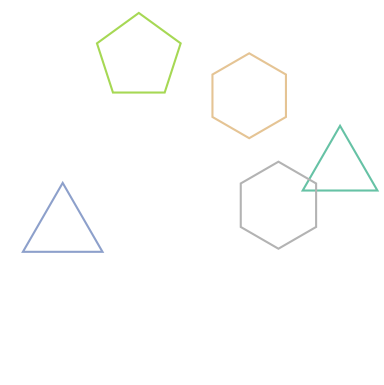[{"shape": "triangle", "thickness": 1.5, "radius": 0.56, "center": [0.883, 0.561]}, {"shape": "triangle", "thickness": 1.5, "radius": 0.6, "center": [0.163, 0.406]}, {"shape": "pentagon", "thickness": 1.5, "radius": 0.57, "center": [0.361, 0.852]}, {"shape": "hexagon", "thickness": 1.5, "radius": 0.55, "center": [0.647, 0.751]}, {"shape": "hexagon", "thickness": 1.5, "radius": 0.56, "center": [0.723, 0.467]}]